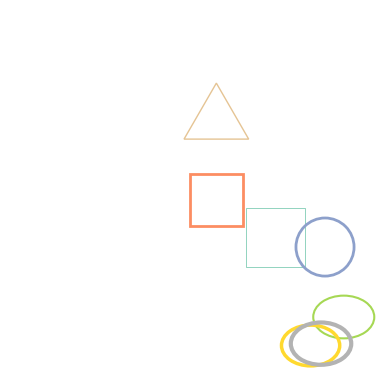[{"shape": "square", "thickness": 0.5, "radius": 0.38, "center": [0.715, 0.384]}, {"shape": "square", "thickness": 2, "radius": 0.34, "center": [0.562, 0.482]}, {"shape": "circle", "thickness": 2, "radius": 0.38, "center": [0.844, 0.358]}, {"shape": "oval", "thickness": 1.5, "radius": 0.4, "center": [0.893, 0.177]}, {"shape": "oval", "thickness": 2.5, "radius": 0.38, "center": [0.807, 0.103]}, {"shape": "triangle", "thickness": 1, "radius": 0.48, "center": [0.562, 0.687]}, {"shape": "oval", "thickness": 3, "radius": 0.39, "center": [0.834, 0.107]}]